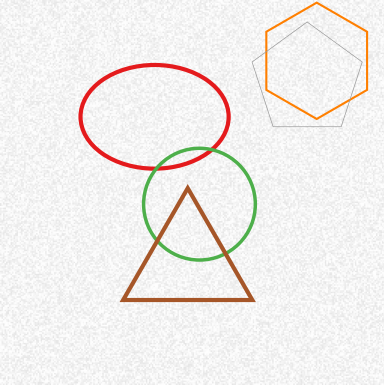[{"shape": "oval", "thickness": 3, "radius": 0.96, "center": [0.402, 0.697]}, {"shape": "circle", "thickness": 2.5, "radius": 0.73, "center": [0.518, 0.47]}, {"shape": "hexagon", "thickness": 1.5, "radius": 0.76, "center": [0.823, 0.842]}, {"shape": "triangle", "thickness": 3, "radius": 0.97, "center": [0.488, 0.318]}, {"shape": "pentagon", "thickness": 0.5, "radius": 0.75, "center": [0.798, 0.792]}]